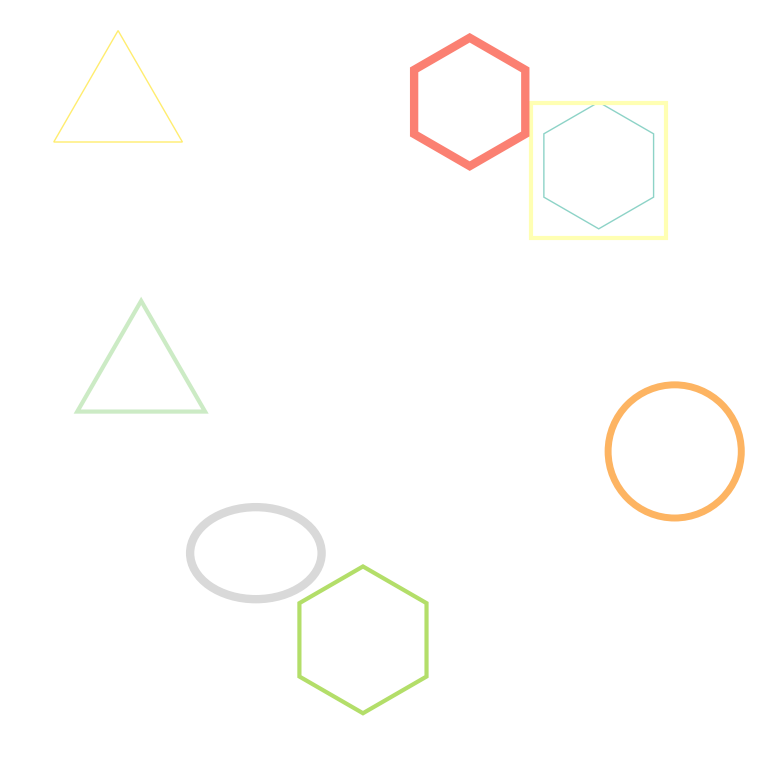[{"shape": "hexagon", "thickness": 0.5, "radius": 0.41, "center": [0.778, 0.785]}, {"shape": "square", "thickness": 1.5, "radius": 0.44, "center": [0.777, 0.779]}, {"shape": "hexagon", "thickness": 3, "radius": 0.42, "center": [0.61, 0.868]}, {"shape": "circle", "thickness": 2.5, "radius": 0.43, "center": [0.876, 0.414]}, {"shape": "hexagon", "thickness": 1.5, "radius": 0.48, "center": [0.471, 0.169]}, {"shape": "oval", "thickness": 3, "radius": 0.43, "center": [0.332, 0.282]}, {"shape": "triangle", "thickness": 1.5, "radius": 0.48, "center": [0.183, 0.513]}, {"shape": "triangle", "thickness": 0.5, "radius": 0.48, "center": [0.153, 0.864]}]